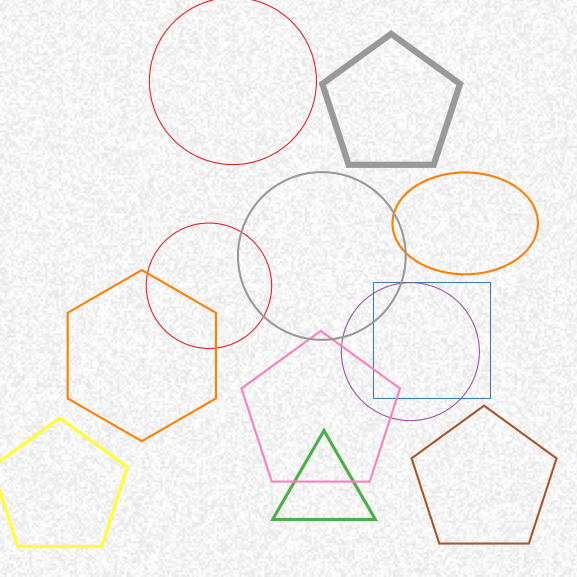[{"shape": "circle", "thickness": 0.5, "radius": 0.72, "center": [0.403, 0.859]}, {"shape": "circle", "thickness": 0.5, "radius": 0.54, "center": [0.362, 0.504]}, {"shape": "square", "thickness": 0.5, "radius": 0.5, "center": [0.747, 0.411]}, {"shape": "triangle", "thickness": 1.5, "radius": 0.51, "center": [0.561, 0.151]}, {"shape": "circle", "thickness": 0.5, "radius": 0.6, "center": [0.711, 0.39]}, {"shape": "oval", "thickness": 1, "radius": 0.63, "center": [0.806, 0.612]}, {"shape": "hexagon", "thickness": 1, "radius": 0.74, "center": [0.246, 0.383]}, {"shape": "pentagon", "thickness": 1.5, "radius": 0.62, "center": [0.103, 0.152]}, {"shape": "pentagon", "thickness": 1, "radius": 0.66, "center": [0.838, 0.165]}, {"shape": "pentagon", "thickness": 1, "radius": 0.72, "center": [0.555, 0.282]}, {"shape": "circle", "thickness": 1, "radius": 0.73, "center": [0.557, 0.556]}, {"shape": "pentagon", "thickness": 3, "radius": 0.63, "center": [0.677, 0.815]}]